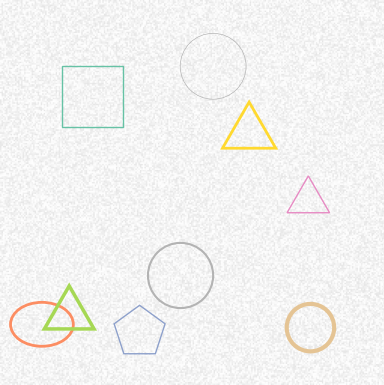[{"shape": "square", "thickness": 1, "radius": 0.4, "center": [0.24, 0.749]}, {"shape": "oval", "thickness": 2, "radius": 0.41, "center": [0.109, 0.158]}, {"shape": "pentagon", "thickness": 1, "radius": 0.35, "center": [0.363, 0.137]}, {"shape": "triangle", "thickness": 1, "radius": 0.32, "center": [0.801, 0.479]}, {"shape": "triangle", "thickness": 2.5, "radius": 0.37, "center": [0.18, 0.183]}, {"shape": "triangle", "thickness": 2, "radius": 0.4, "center": [0.647, 0.655]}, {"shape": "circle", "thickness": 3, "radius": 0.31, "center": [0.806, 0.149]}, {"shape": "circle", "thickness": 0.5, "radius": 0.43, "center": [0.554, 0.828]}, {"shape": "circle", "thickness": 1.5, "radius": 0.42, "center": [0.469, 0.284]}]